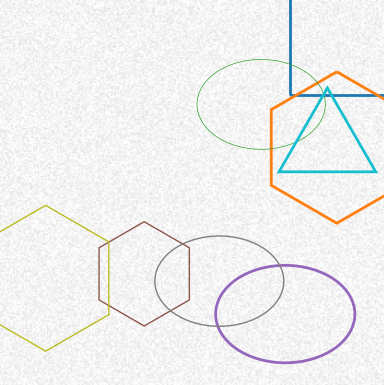[{"shape": "square", "thickness": 2, "radius": 0.72, "center": [0.899, 0.898]}, {"shape": "hexagon", "thickness": 2, "radius": 0.98, "center": [0.875, 0.617]}, {"shape": "oval", "thickness": 0.5, "radius": 0.83, "center": [0.678, 0.729]}, {"shape": "oval", "thickness": 2, "radius": 0.9, "center": [0.741, 0.184]}, {"shape": "hexagon", "thickness": 1, "radius": 0.68, "center": [0.375, 0.289]}, {"shape": "oval", "thickness": 1, "radius": 0.84, "center": [0.57, 0.27]}, {"shape": "hexagon", "thickness": 1, "radius": 0.95, "center": [0.119, 0.277]}, {"shape": "triangle", "thickness": 2, "radius": 0.73, "center": [0.85, 0.626]}]